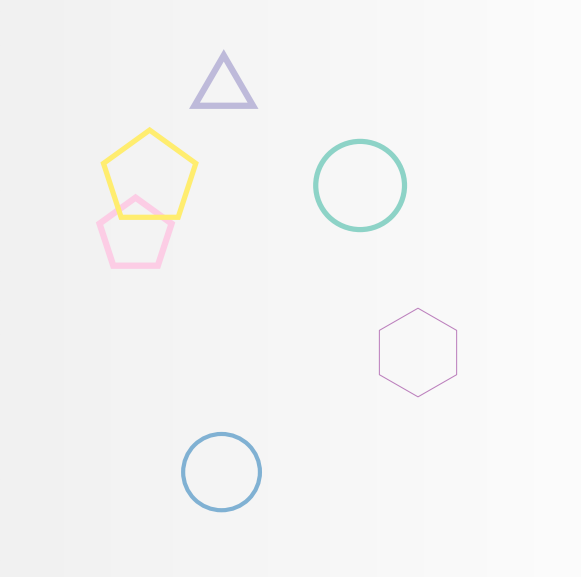[{"shape": "circle", "thickness": 2.5, "radius": 0.38, "center": [0.62, 0.678]}, {"shape": "triangle", "thickness": 3, "radius": 0.29, "center": [0.385, 0.845]}, {"shape": "circle", "thickness": 2, "radius": 0.33, "center": [0.381, 0.182]}, {"shape": "pentagon", "thickness": 3, "radius": 0.33, "center": [0.233, 0.592]}, {"shape": "hexagon", "thickness": 0.5, "radius": 0.38, "center": [0.719, 0.389]}, {"shape": "pentagon", "thickness": 2.5, "radius": 0.42, "center": [0.257, 0.69]}]